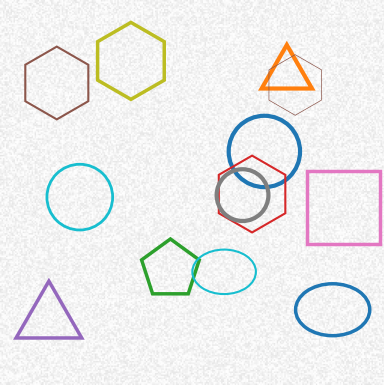[{"shape": "circle", "thickness": 3, "radius": 0.46, "center": [0.687, 0.607]}, {"shape": "oval", "thickness": 2.5, "radius": 0.48, "center": [0.864, 0.196]}, {"shape": "triangle", "thickness": 3, "radius": 0.38, "center": [0.745, 0.808]}, {"shape": "pentagon", "thickness": 2.5, "radius": 0.39, "center": [0.443, 0.301]}, {"shape": "hexagon", "thickness": 1.5, "radius": 0.5, "center": [0.655, 0.496]}, {"shape": "triangle", "thickness": 2.5, "radius": 0.49, "center": [0.127, 0.171]}, {"shape": "hexagon", "thickness": 1.5, "radius": 0.47, "center": [0.148, 0.784]}, {"shape": "hexagon", "thickness": 0.5, "radius": 0.39, "center": [0.767, 0.779]}, {"shape": "square", "thickness": 2.5, "radius": 0.47, "center": [0.892, 0.461]}, {"shape": "circle", "thickness": 3, "radius": 0.34, "center": [0.63, 0.493]}, {"shape": "hexagon", "thickness": 2.5, "radius": 0.5, "center": [0.34, 0.842]}, {"shape": "oval", "thickness": 1.5, "radius": 0.41, "center": [0.582, 0.294]}, {"shape": "circle", "thickness": 2, "radius": 0.43, "center": [0.207, 0.488]}]